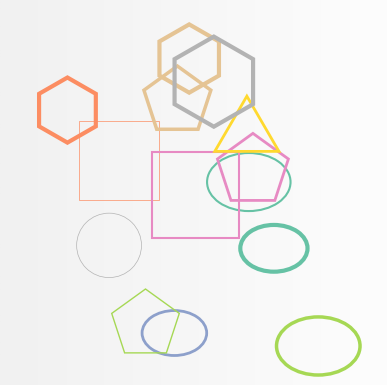[{"shape": "oval", "thickness": 3, "radius": 0.43, "center": [0.707, 0.355]}, {"shape": "oval", "thickness": 1.5, "radius": 0.54, "center": [0.642, 0.527]}, {"shape": "hexagon", "thickness": 3, "radius": 0.42, "center": [0.174, 0.714]}, {"shape": "square", "thickness": 0.5, "radius": 0.51, "center": [0.306, 0.583]}, {"shape": "oval", "thickness": 2, "radius": 0.42, "center": [0.45, 0.135]}, {"shape": "square", "thickness": 1.5, "radius": 0.56, "center": [0.505, 0.494]}, {"shape": "pentagon", "thickness": 2, "radius": 0.48, "center": [0.653, 0.557]}, {"shape": "pentagon", "thickness": 1, "radius": 0.46, "center": [0.375, 0.158]}, {"shape": "oval", "thickness": 2.5, "radius": 0.54, "center": [0.821, 0.101]}, {"shape": "triangle", "thickness": 2, "radius": 0.48, "center": [0.637, 0.655]}, {"shape": "hexagon", "thickness": 3, "radius": 0.44, "center": [0.488, 0.848]}, {"shape": "pentagon", "thickness": 2.5, "radius": 0.45, "center": [0.458, 0.738]}, {"shape": "hexagon", "thickness": 3, "radius": 0.58, "center": [0.552, 0.788]}, {"shape": "circle", "thickness": 0.5, "radius": 0.42, "center": [0.281, 0.363]}]